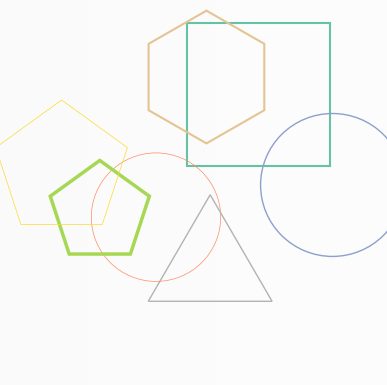[{"shape": "square", "thickness": 1.5, "radius": 0.92, "center": [0.668, 0.754]}, {"shape": "circle", "thickness": 0.5, "radius": 0.83, "center": [0.403, 0.436]}, {"shape": "circle", "thickness": 1, "radius": 0.93, "center": [0.858, 0.52]}, {"shape": "pentagon", "thickness": 2.5, "radius": 0.67, "center": [0.258, 0.449]}, {"shape": "pentagon", "thickness": 0.5, "radius": 0.89, "center": [0.159, 0.561]}, {"shape": "hexagon", "thickness": 1.5, "radius": 0.86, "center": [0.533, 0.8]}, {"shape": "triangle", "thickness": 1, "radius": 0.92, "center": [0.542, 0.31]}]